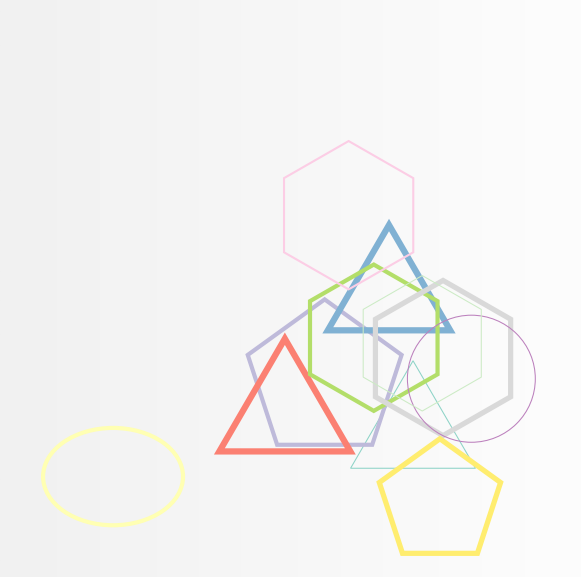[{"shape": "triangle", "thickness": 0.5, "radius": 0.62, "center": [0.711, 0.25]}, {"shape": "oval", "thickness": 2, "radius": 0.6, "center": [0.194, 0.174]}, {"shape": "pentagon", "thickness": 2, "radius": 0.7, "center": [0.559, 0.342]}, {"shape": "triangle", "thickness": 3, "radius": 0.65, "center": [0.49, 0.283]}, {"shape": "triangle", "thickness": 3, "radius": 0.61, "center": [0.669, 0.488]}, {"shape": "hexagon", "thickness": 2, "radius": 0.63, "center": [0.643, 0.414]}, {"shape": "hexagon", "thickness": 1, "radius": 0.64, "center": [0.6, 0.626]}, {"shape": "hexagon", "thickness": 2.5, "radius": 0.67, "center": [0.762, 0.379]}, {"shape": "circle", "thickness": 0.5, "radius": 0.55, "center": [0.811, 0.343]}, {"shape": "hexagon", "thickness": 0.5, "radius": 0.59, "center": [0.726, 0.405]}, {"shape": "pentagon", "thickness": 2.5, "radius": 0.55, "center": [0.757, 0.13]}]